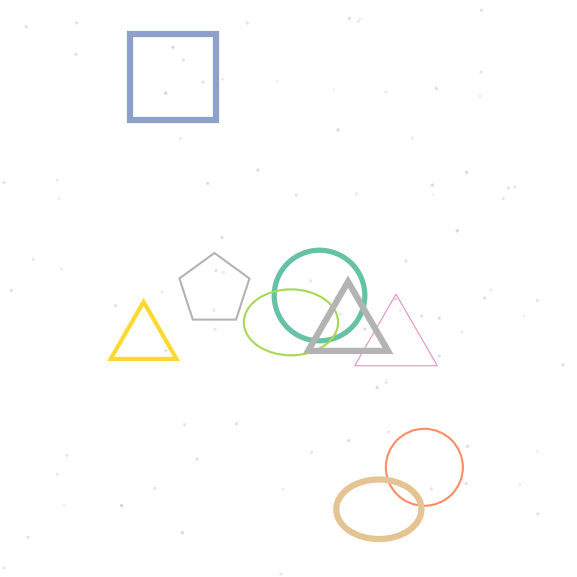[{"shape": "circle", "thickness": 2.5, "radius": 0.39, "center": [0.553, 0.487]}, {"shape": "circle", "thickness": 1, "radius": 0.33, "center": [0.735, 0.19]}, {"shape": "square", "thickness": 3, "radius": 0.37, "center": [0.3, 0.866]}, {"shape": "triangle", "thickness": 0.5, "radius": 0.41, "center": [0.686, 0.407]}, {"shape": "oval", "thickness": 1, "radius": 0.41, "center": [0.504, 0.441]}, {"shape": "triangle", "thickness": 2, "radius": 0.33, "center": [0.249, 0.411]}, {"shape": "oval", "thickness": 3, "radius": 0.37, "center": [0.656, 0.117]}, {"shape": "pentagon", "thickness": 1, "radius": 0.32, "center": [0.371, 0.497]}, {"shape": "triangle", "thickness": 3, "radius": 0.4, "center": [0.603, 0.431]}]